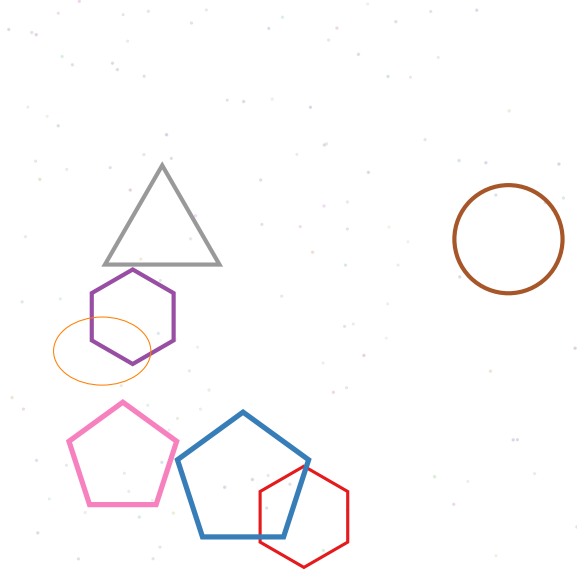[{"shape": "hexagon", "thickness": 1.5, "radius": 0.44, "center": [0.526, 0.104]}, {"shape": "pentagon", "thickness": 2.5, "radius": 0.6, "center": [0.421, 0.166]}, {"shape": "hexagon", "thickness": 2, "radius": 0.41, "center": [0.23, 0.451]}, {"shape": "oval", "thickness": 0.5, "radius": 0.42, "center": [0.177, 0.391]}, {"shape": "circle", "thickness": 2, "radius": 0.47, "center": [0.88, 0.585]}, {"shape": "pentagon", "thickness": 2.5, "radius": 0.49, "center": [0.213, 0.205]}, {"shape": "triangle", "thickness": 2, "radius": 0.57, "center": [0.281, 0.598]}]